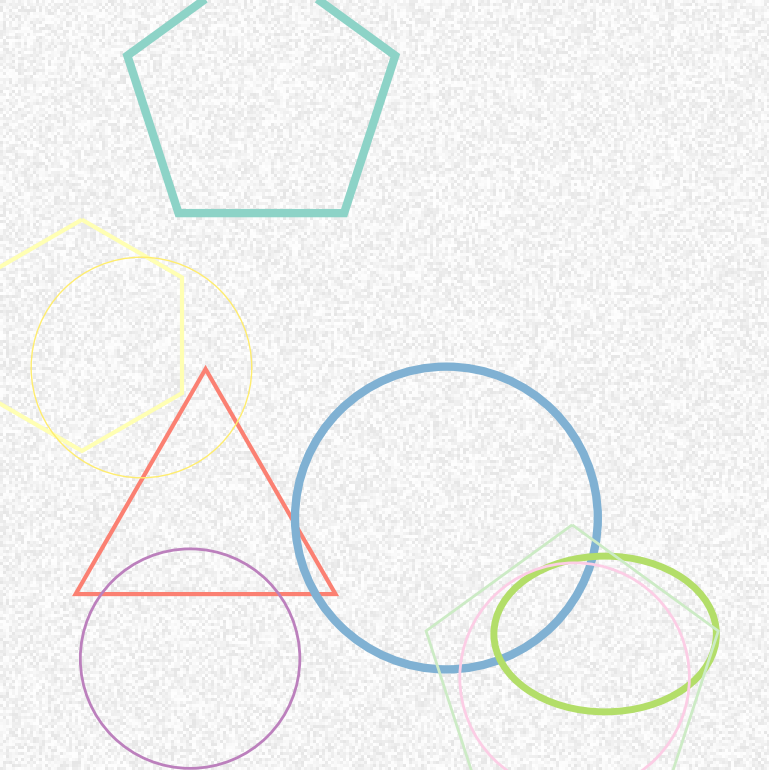[{"shape": "pentagon", "thickness": 3, "radius": 0.91, "center": [0.339, 0.871]}, {"shape": "hexagon", "thickness": 1.5, "radius": 0.75, "center": [0.106, 0.565]}, {"shape": "triangle", "thickness": 1.5, "radius": 0.97, "center": [0.267, 0.326]}, {"shape": "circle", "thickness": 3, "radius": 0.98, "center": [0.58, 0.327]}, {"shape": "oval", "thickness": 2.5, "radius": 0.72, "center": [0.786, 0.177]}, {"shape": "circle", "thickness": 1, "radius": 0.75, "center": [0.746, 0.12]}, {"shape": "circle", "thickness": 1, "radius": 0.71, "center": [0.247, 0.145]}, {"shape": "pentagon", "thickness": 1, "radius": 1.0, "center": [0.743, 0.119]}, {"shape": "circle", "thickness": 0.5, "radius": 0.72, "center": [0.184, 0.523]}]